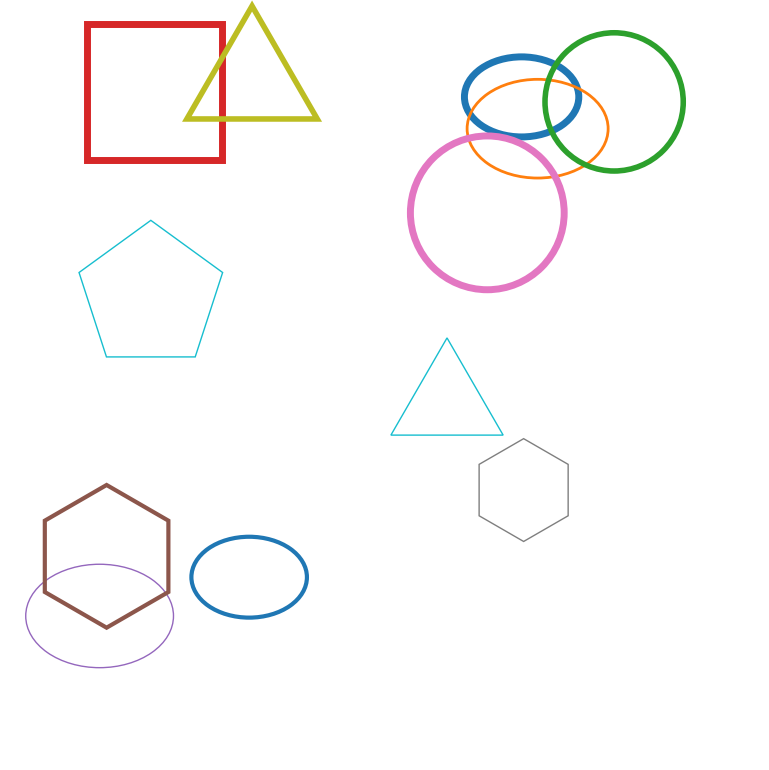[{"shape": "oval", "thickness": 2.5, "radius": 0.37, "center": [0.677, 0.874]}, {"shape": "oval", "thickness": 1.5, "radius": 0.38, "center": [0.324, 0.25]}, {"shape": "oval", "thickness": 1, "radius": 0.46, "center": [0.698, 0.833]}, {"shape": "circle", "thickness": 2, "radius": 0.45, "center": [0.798, 0.868]}, {"shape": "square", "thickness": 2.5, "radius": 0.44, "center": [0.201, 0.88]}, {"shape": "oval", "thickness": 0.5, "radius": 0.48, "center": [0.129, 0.2]}, {"shape": "hexagon", "thickness": 1.5, "radius": 0.46, "center": [0.138, 0.277]}, {"shape": "circle", "thickness": 2.5, "radius": 0.5, "center": [0.633, 0.724]}, {"shape": "hexagon", "thickness": 0.5, "radius": 0.33, "center": [0.68, 0.364]}, {"shape": "triangle", "thickness": 2, "radius": 0.49, "center": [0.327, 0.894]}, {"shape": "pentagon", "thickness": 0.5, "radius": 0.49, "center": [0.196, 0.616]}, {"shape": "triangle", "thickness": 0.5, "radius": 0.42, "center": [0.581, 0.477]}]